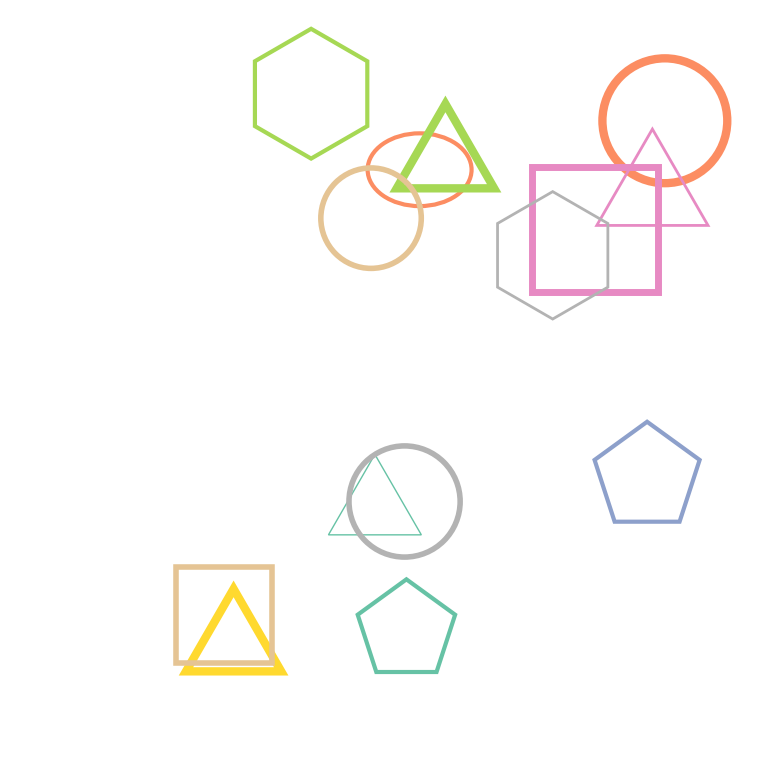[{"shape": "triangle", "thickness": 0.5, "radius": 0.35, "center": [0.487, 0.34]}, {"shape": "pentagon", "thickness": 1.5, "radius": 0.33, "center": [0.528, 0.181]}, {"shape": "circle", "thickness": 3, "radius": 0.41, "center": [0.863, 0.843]}, {"shape": "oval", "thickness": 1.5, "radius": 0.34, "center": [0.545, 0.78]}, {"shape": "pentagon", "thickness": 1.5, "radius": 0.36, "center": [0.84, 0.381]}, {"shape": "triangle", "thickness": 1, "radius": 0.42, "center": [0.847, 0.749]}, {"shape": "square", "thickness": 2.5, "radius": 0.41, "center": [0.773, 0.702]}, {"shape": "hexagon", "thickness": 1.5, "radius": 0.42, "center": [0.404, 0.878]}, {"shape": "triangle", "thickness": 3, "radius": 0.37, "center": [0.578, 0.792]}, {"shape": "triangle", "thickness": 3, "radius": 0.36, "center": [0.303, 0.164]}, {"shape": "circle", "thickness": 2, "radius": 0.33, "center": [0.482, 0.717]}, {"shape": "square", "thickness": 2, "radius": 0.31, "center": [0.291, 0.201]}, {"shape": "circle", "thickness": 2, "radius": 0.36, "center": [0.525, 0.349]}, {"shape": "hexagon", "thickness": 1, "radius": 0.41, "center": [0.718, 0.668]}]